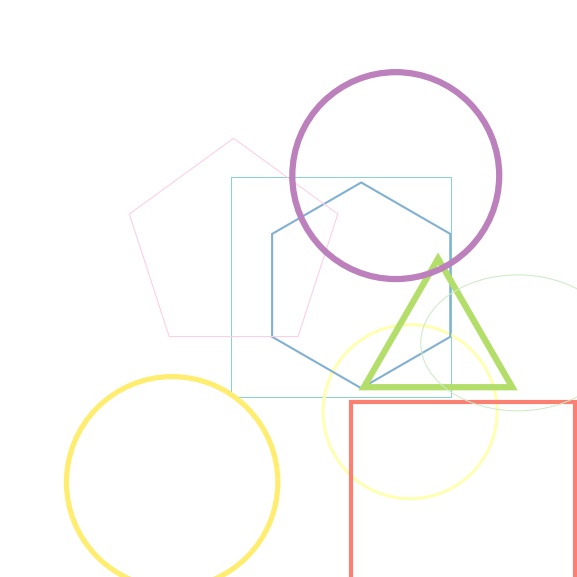[{"shape": "square", "thickness": 0.5, "radius": 0.95, "center": [0.591, 0.502]}, {"shape": "circle", "thickness": 1.5, "radius": 0.75, "center": [0.71, 0.286]}, {"shape": "square", "thickness": 2, "radius": 0.97, "center": [0.801, 0.109]}, {"shape": "hexagon", "thickness": 1, "radius": 0.89, "center": [0.625, 0.505]}, {"shape": "triangle", "thickness": 3, "radius": 0.74, "center": [0.759, 0.403]}, {"shape": "pentagon", "thickness": 0.5, "radius": 0.95, "center": [0.404, 0.57]}, {"shape": "circle", "thickness": 3, "radius": 0.9, "center": [0.685, 0.695]}, {"shape": "oval", "thickness": 0.5, "radius": 0.84, "center": [0.897, 0.405]}, {"shape": "circle", "thickness": 2.5, "radius": 0.92, "center": [0.298, 0.164]}]